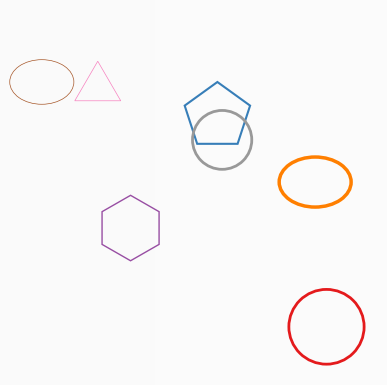[{"shape": "circle", "thickness": 2, "radius": 0.49, "center": [0.843, 0.151]}, {"shape": "pentagon", "thickness": 1.5, "radius": 0.44, "center": [0.561, 0.698]}, {"shape": "hexagon", "thickness": 1, "radius": 0.42, "center": [0.337, 0.408]}, {"shape": "oval", "thickness": 2.5, "radius": 0.46, "center": [0.813, 0.527]}, {"shape": "oval", "thickness": 0.5, "radius": 0.41, "center": [0.108, 0.787]}, {"shape": "triangle", "thickness": 0.5, "radius": 0.34, "center": [0.252, 0.772]}, {"shape": "circle", "thickness": 2, "radius": 0.38, "center": [0.573, 0.637]}]